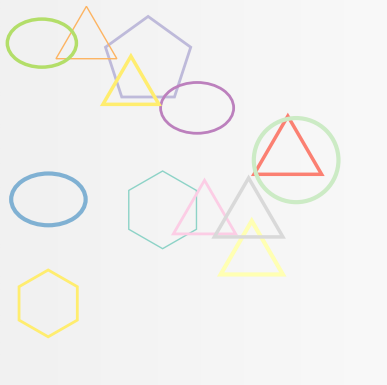[{"shape": "hexagon", "thickness": 1, "radius": 0.5, "center": [0.42, 0.455]}, {"shape": "triangle", "thickness": 3, "radius": 0.46, "center": [0.65, 0.333]}, {"shape": "pentagon", "thickness": 2, "radius": 0.58, "center": [0.382, 0.842]}, {"shape": "triangle", "thickness": 2.5, "radius": 0.5, "center": [0.743, 0.598]}, {"shape": "oval", "thickness": 3, "radius": 0.48, "center": [0.125, 0.482]}, {"shape": "triangle", "thickness": 1, "radius": 0.45, "center": [0.223, 0.893]}, {"shape": "oval", "thickness": 2.5, "radius": 0.45, "center": [0.108, 0.888]}, {"shape": "triangle", "thickness": 2, "radius": 0.46, "center": [0.528, 0.439]}, {"shape": "triangle", "thickness": 2.5, "radius": 0.51, "center": [0.642, 0.436]}, {"shape": "oval", "thickness": 2, "radius": 0.47, "center": [0.509, 0.72]}, {"shape": "circle", "thickness": 3, "radius": 0.55, "center": [0.764, 0.584]}, {"shape": "triangle", "thickness": 2.5, "radius": 0.42, "center": [0.338, 0.771]}, {"shape": "hexagon", "thickness": 2, "radius": 0.43, "center": [0.124, 0.212]}]